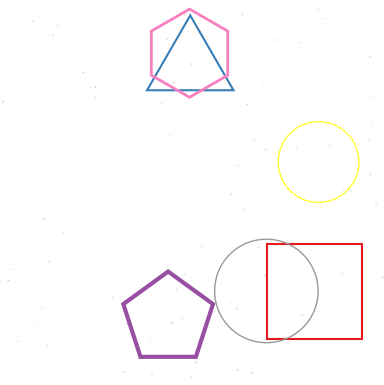[{"shape": "square", "thickness": 1.5, "radius": 0.62, "center": [0.817, 0.243]}, {"shape": "triangle", "thickness": 1.5, "radius": 0.65, "center": [0.494, 0.83]}, {"shape": "pentagon", "thickness": 3, "radius": 0.61, "center": [0.437, 0.172]}, {"shape": "circle", "thickness": 1, "radius": 0.52, "center": [0.828, 0.579]}, {"shape": "hexagon", "thickness": 2, "radius": 0.57, "center": [0.492, 0.862]}, {"shape": "circle", "thickness": 1, "radius": 0.67, "center": [0.692, 0.244]}]